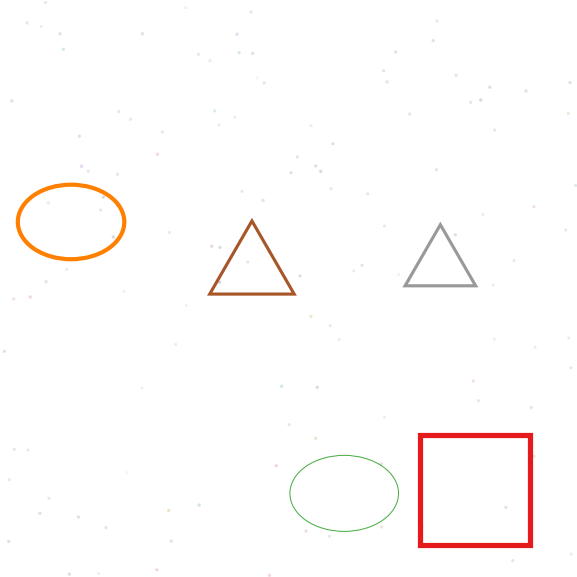[{"shape": "square", "thickness": 2.5, "radius": 0.48, "center": [0.822, 0.15]}, {"shape": "oval", "thickness": 0.5, "radius": 0.47, "center": [0.596, 0.145]}, {"shape": "oval", "thickness": 2, "radius": 0.46, "center": [0.123, 0.615]}, {"shape": "triangle", "thickness": 1.5, "radius": 0.42, "center": [0.436, 0.532]}, {"shape": "triangle", "thickness": 1.5, "radius": 0.35, "center": [0.763, 0.54]}]